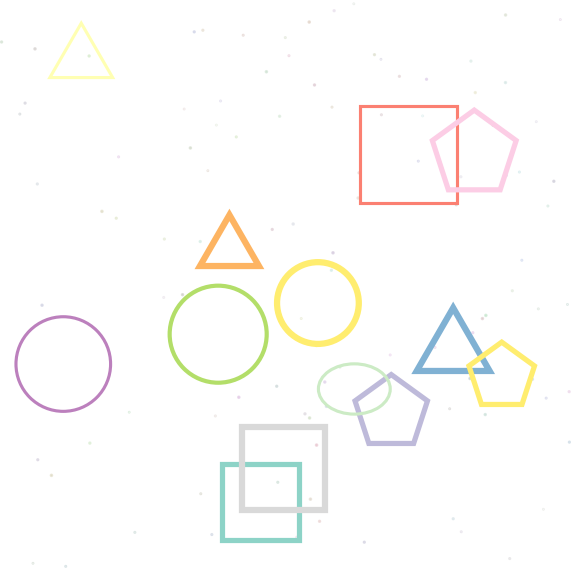[{"shape": "square", "thickness": 2.5, "radius": 0.33, "center": [0.451, 0.13]}, {"shape": "triangle", "thickness": 1.5, "radius": 0.31, "center": [0.141, 0.896]}, {"shape": "pentagon", "thickness": 2.5, "radius": 0.33, "center": [0.677, 0.285]}, {"shape": "square", "thickness": 1.5, "radius": 0.42, "center": [0.708, 0.732]}, {"shape": "triangle", "thickness": 3, "radius": 0.36, "center": [0.785, 0.393]}, {"shape": "triangle", "thickness": 3, "radius": 0.29, "center": [0.397, 0.568]}, {"shape": "circle", "thickness": 2, "radius": 0.42, "center": [0.378, 0.42]}, {"shape": "pentagon", "thickness": 2.5, "radius": 0.38, "center": [0.821, 0.732]}, {"shape": "square", "thickness": 3, "radius": 0.36, "center": [0.491, 0.188]}, {"shape": "circle", "thickness": 1.5, "radius": 0.41, "center": [0.11, 0.369]}, {"shape": "oval", "thickness": 1.5, "radius": 0.31, "center": [0.614, 0.326]}, {"shape": "circle", "thickness": 3, "radius": 0.35, "center": [0.551, 0.474]}, {"shape": "pentagon", "thickness": 2.5, "radius": 0.3, "center": [0.869, 0.347]}]